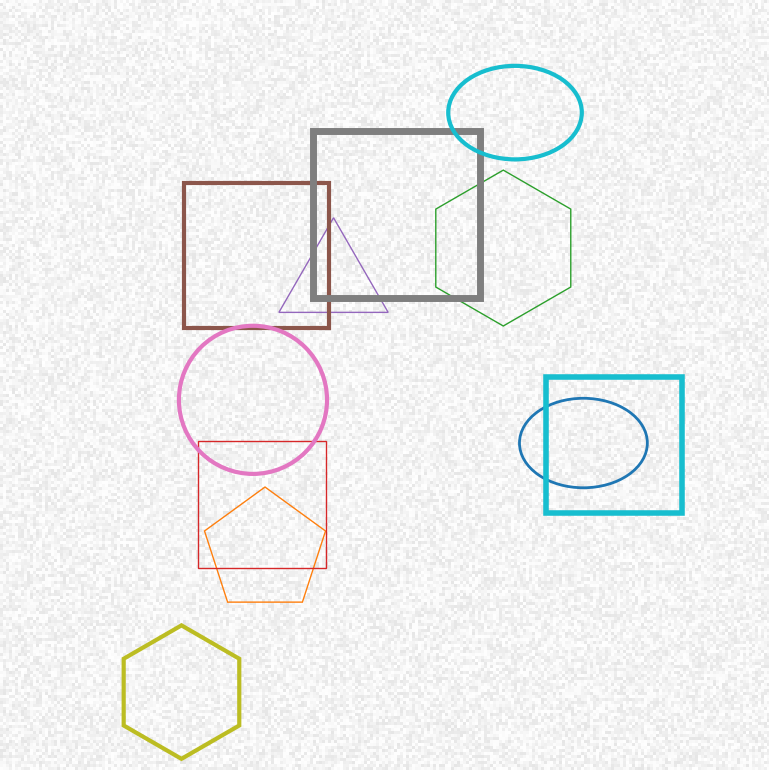[{"shape": "oval", "thickness": 1, "radius": 0.42, "center": [0.758, 0.425]}, {"shape": "pentagon", "thickness": 0.5, "radius": 0.41, "center": [0.344, 0.285]}, {"shape": "hexagon", "thickness": 0.5, "radius": 0.51, "center": [0.654, 0.678]}, {"shape": "square", "thickness": 0.5, "radius": 0.41, "center": [0.341, 0.345]}, {"shape": "triangle", "thickness": 0.5, "radius": 0.41, "center": [0.433, 0.635]}, {"shape": "square", "thickness": 1.5, "radius": 0.47, "center": [0.333, 0.669]}, {"shape": "circle", "thickness": 1.5, "radius": 0.48, "center": [0.329, 0.481]}, {"shape": "square", "thickness": 2.5, "radius": 0.54, "center": [0.515, 0.721]}, {"shape": "hexagon", "thickness": 1.5, "radius": 0.43, "center": [0.236, 0.101]}, {"shape": "square", "thickness": 2, "radius": 0.44, "center": [0.798, 0.422]}, {"shape": "oval", "thickness": 1.5, "radius": 0.43, "center": [0.669, 0.854]}]